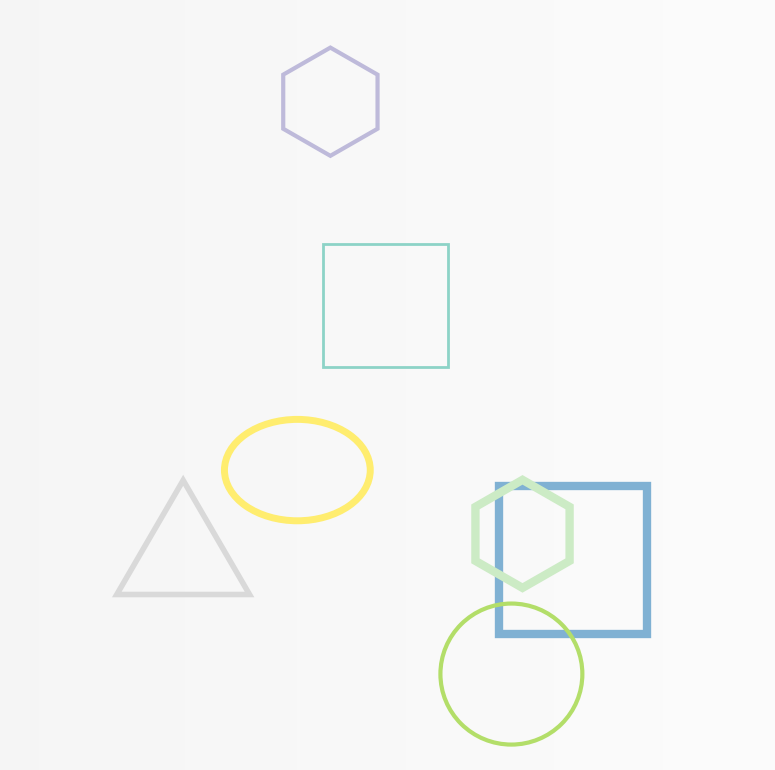[{"shape": "square", "thickness": 1, "radius": 0.4, "center": [0.497, 0.603]}, {"shape": "hexagon", "thickness": 1.5, "radius": 0.35, "center": [0.426, 0.868]}, {"shape": "square", "thickness": 3, "radius": 0.48, "center": [0.739, 0.273]}, {"shape": "circle", "thickness": 1.5, "radius": 0.46, "center": [0.66, 0.125]}, {"shape": "triangle", "thickness": 2, "radius": 0.49, "center": [0.236, 0.277]}, {"shape": "hexagon", "thickness": 3, "radius": 0.35, "center": [0.674, 0.307]}, {"shape": "oval", "thickness": 2.5, "radius": 0.47, "center": [0.384, 0.39]}]